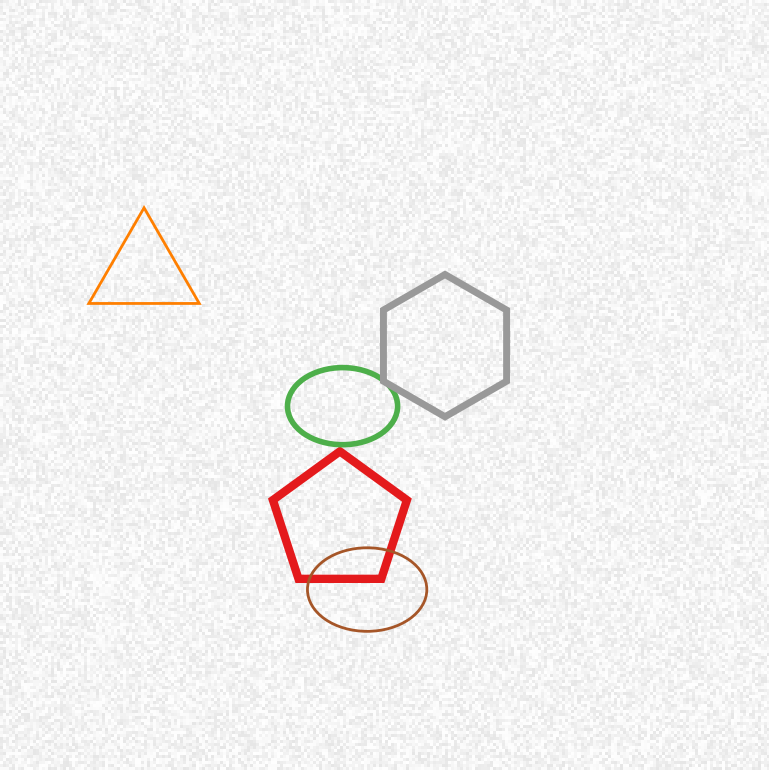[{"shape": "pentagon", "thickness": 3, "radius": 0.46, "center": [0.441, 0.322]}, {"shape": "oval", "thickness": 2, "radius": 0.36, "center": [0.445, 0.473]}, {"shape": "triangle", "thickness": 1, "radius": 0.41, "center": [0.187, 0.647]}, {"shape": "oval", "thickness": 1, "radius": 0.39, "center": [0.477, 0.234]}, {"shape": "hexagon", "thickness": 2.5, "radius": 0.46, "center": [0.578, 0.551]}]